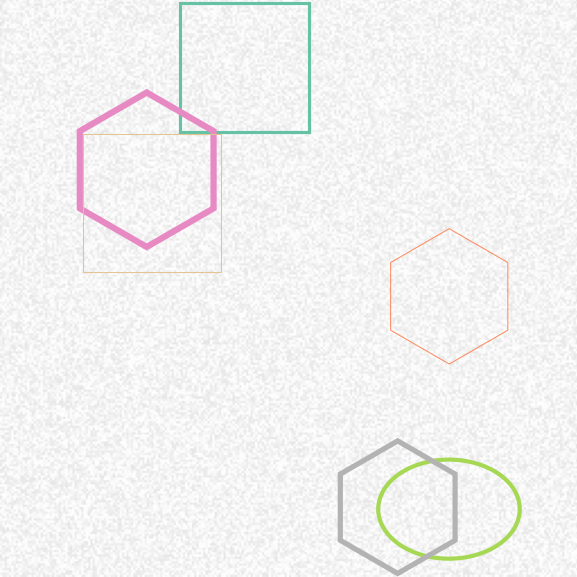[{"shape": "square", "thickness": 1.5, "radius": 0.56, "center": [0.424, 0.882]}, {"shape": "hexagon", "thickness": 0.5, "radius": 0.59, "center": [0.778, 0.486]}, {"shape": "hexagon", "thickness": 3, "radius": 0.67, "center": [0.254, 0.705]}, {"shape": "oval", "thickness": 2, "radius": 0.61, "center": [0.777, 0.117]}, {"shape": "square", "thickness": 0.5, "radius": 0.6, "center": [0.263, 0.648]}, {"shape": "hexagon", "thickness": 2.5, "radius": 0.57, "center": [0.689, 0.121]}]